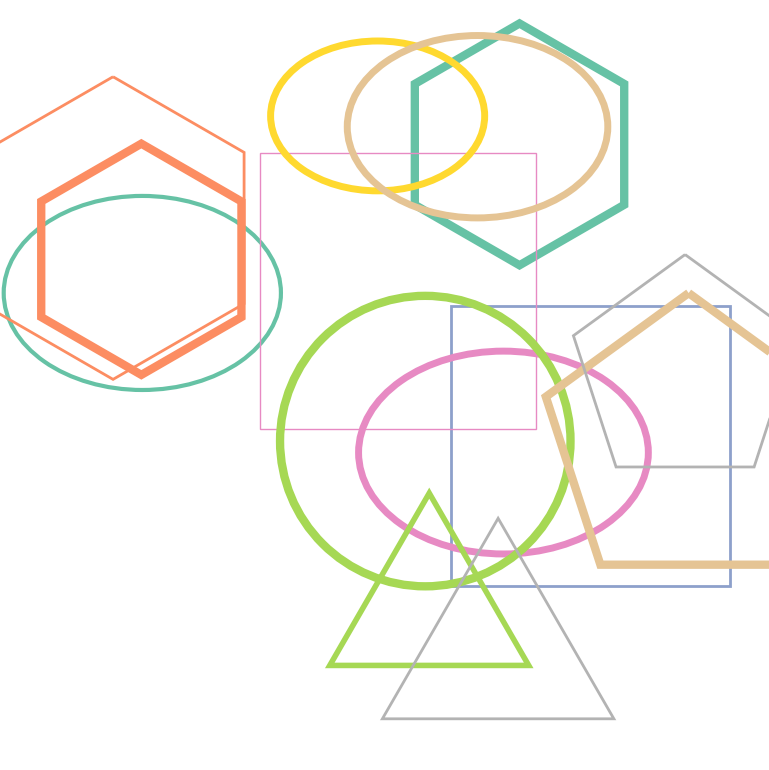[{"shape": "oval", "thickness": 1.5, "radius": 0.9, "center": [0.185, 0.62]}, {"shape": "hexagon", "thickness": 3, "radius": 0.79, "center": [0.675, 0.813]}, {"shape": "hexagon", "thickness": 3, "radius": 0.75, "center": [0.184, 0.663]}, {"shape": "hexagon", "thickness": 1, "radius": 0.98, "center": [0.147, 0.704]}, {"shape": "square", "thickness": 1, "radius": 0.91, "center": [0.767, 0.421]}, {"shape": "oval", "thickness": 2.5, "radius": 0.94, "center": [0.654, 0.412]}, {"shape": "square", "thickness": 0.5, "radius": 0.9, "center": [0.517, 0.622]}, {"shape": "circle", "thickness": 3, "radius": 0.94, "center": [0.552, 0.427]}, {"shape": "triangle", "thickness": 2, "radius": 0.75, "center": [0.557, 0.21]}, {"shape": "oval", "thickness": 2.5, "radius": 0.7, "center": [0.49, 0.849]}, {"shape": "pentagon", "thickness": 3, "radius": 0.98, "center": [0.894, 0.424]}, {"shape": "oval", "thickness": 2.5, "radius": 0.85, "center": [0.62, 0.835]}, {"shape": "pentagon", "thickness": 1, "radius": 0.76, "center": [0.89, 0.517]}, {"shape": "triangle", "thickness": 1, "radius": 0.87, "center": [0.647, 0.153]}]